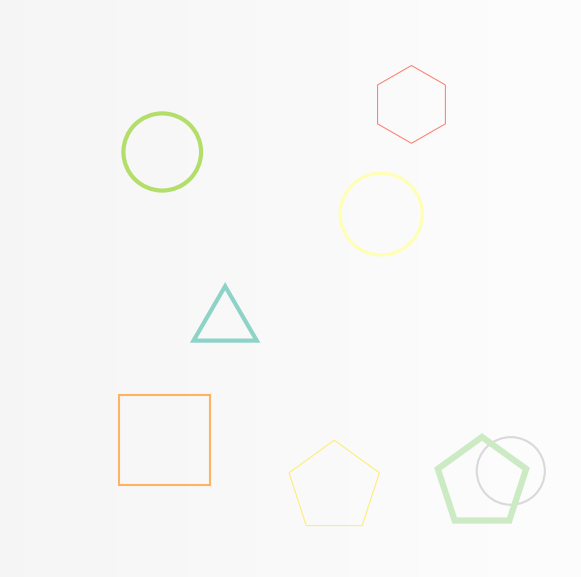[{"shape": "triangle", "thickness": 2, "radius": 0.31, "center": [0.387, 0.441]}, {"shape": "circle", "thickness": 1.5, "radius": 0.35, "center": [0.656, 0.628]}, {"shape": "hexagon", "thickness": 0.5, "radius": 0.34, "center": [0.708, 0.818]}, {"shape": "square", "thickness": 1, "radius": 0.39, "center": [0.283, 0.237]}, {"shape": "circle", "thickness": 2, "radius": 0.33, "center": [0.279, 0.736]}, {"shape": "circle", "thickness": 1, "radius": 0.29, "center": [0.879, 0.184]}, {"shape": "pentagon", "thickness": 3, "radius": 0.4, "center": [0.829, 0.162]}, {"shape": "pentagon", "thickness": 0.5, "radius": 0.41, "center": [0.575, 0.155]}]